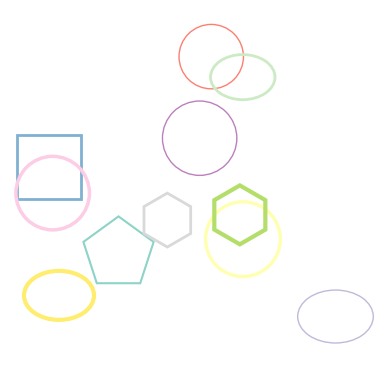[{"shape": "pentagon", "thickness": 1.5, "radius": 0.48, "center": [0.308, 0.342]}, {"shape": "circle", "thickness": 2.5, "radius": 0.49, "center": [0.631, 0.379]}, {"shape": "oval", "thickness": 1, "radius": 0.49, "center": [0.871, 0.178]}, {"shape": "circle", "thickness": 1, "radius": 0.42, "center": [0.549, 0.853]}, {"shape": "square", "thickness": 2, "radius": 0.41, "center": [0.127, 0.566]}, {"shape": "hexagon", "thickness": 3, "radius": 0.38, "center": [0.623, 0.442]}, {"shape": "circle", "thickness": 2.5, "radius": 0.48, "center": [0.137, 0.498]}, {"shape": "hexagon", "thickness": 2, "radius": 0.35, "center": [0.435, 0.428]}, {"shape": "circle", "thickness": 1, "radius": 0.48, "center": [0.519, 0.641]}, {"shape": "oval", "thickness": 2, "radius": 0.42, "center": [0.631, 0.8]}, {"shape": "oval", "thickness": 3, "radius": 0.45, "center": [0.153, 0.233]}]